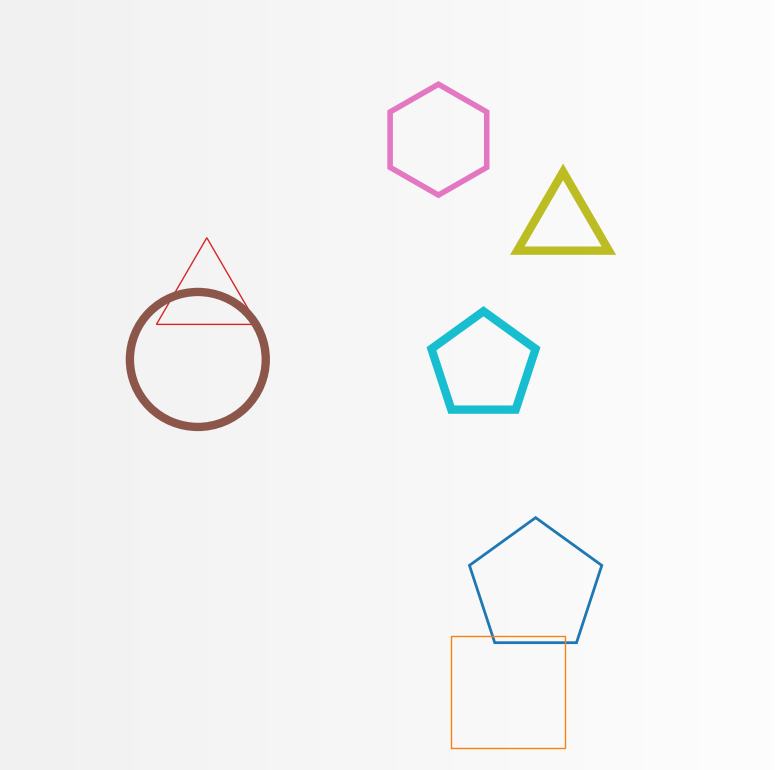[{"shape": "pentagon", "thickness": 1, "radius": 0.45, "center": [0.691, 0.238]}, {"shape": "square", "thickness": 0.5, "radius": 0.37, "center": [0.655, 0.101]}, {"shape": "triangle", "thickness": 0.5, "radius": 0.38, "center": [0.267, 0.616]}, {"shape": "circle", "thickness": 3, "radius": 0.44, "center": [0.255, 0.533]}, {"shape": "hexagon", "thickness": 2, "radius": 0.36, "center": [0.566, 0.819]}, {"shape": "triangle", "thickness": 3, "radius": 0.34, "center": [0.727, 0.709]}, {"shape": "pentagon", "thickness": 3, "radius": 0.35, "center": [0.624, 0.525]}]